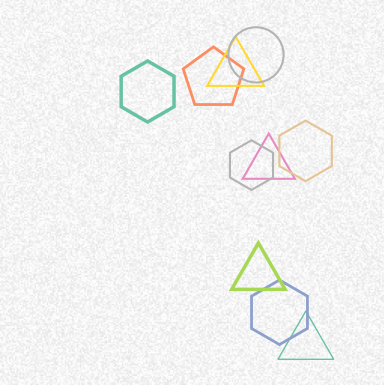[{"shape": "triangle", "thickness": 1, "radius": 0.42, "center": [0.794, 0.109]}, {"shape": "hexagon", "thickness": 2.5, "radius": 0.4, "center": [0.383, 0.762]}, {"shape": "pentagon", "thickness": 2, "radius": 0.41, "center": [0.555, 0.795]}, {"shape": "hexagon", "thickness": 2, "radius": 0.42, "center": [0.726, 0.189]}, {"shape": "triangle", "thickness": 1.5, "radius": 0.39, "center": [0.698, 0.575]}, {"shape": "triangle", "thickness": 2.5, "radius": 0.4, "center": [0.671, 0.289]}, {"shape": "triangle", "thickness": 1.5, "radius": 0.43, "center": [0.612, 0.82]}, {"shape": "hexagon", "thickness": 1.5, "radius": 0.39, "center": [0.794, 0.608]}, {"shape": "hexagon", "thickness": 1.5, "radius": 0.32, "center": [0.653, 0.571]}, {"shape": "circle", "thickness": 1.5, "radius": 0.36, "center": [0.665, 0.858]}]